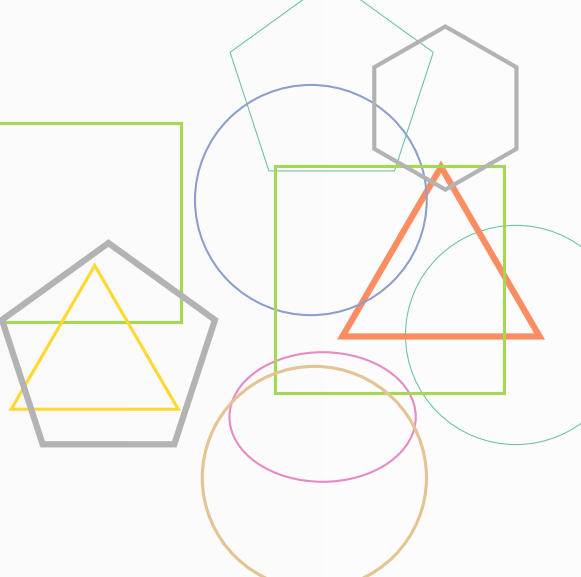[{"shape": "pentagon", "thickness": 0.5, "radius": 0.92, "center": [0.571, 0.852]}, {"shape": "circle", "thickness": 0.5, "radius": 0.95, "center": [0.887, 0.419]}, {"shape": "triangle", "thickness": 3, "radius": 0.98, "center": [0.759, 0.514]}, {"shape": "circle", "thickness": 1, "radius": 1.0, "center": [0.535, 0.653]}, {"shape": "oval", "thickness": 1, "radius": 0.8, "center": [0.555, 0.277]}, {"shape": "square", "thickness": 1.5, "radius": 0.98, "center": [0.67, 0.515]}, {"shape": "square", "thickness": 1.5, "radius": 0.86, "center": [0.139, 0.613]}, {"shape": "triangle", "thickness": 1.5, "radius": 0.83, "center": [0.163, 0.373]}, {"shape": "circle", "thickness": 1.5, "radius": 0.96, "center": [0.541, 0.172]}, {"shape": "pentagon", "thickness": 3, "radius": 0.96, "center": [0.187, 0.386]}, {"shape": "hexagon", "thickness": 2, "radius": 0.71, "center": [0.766, 0.812]}]